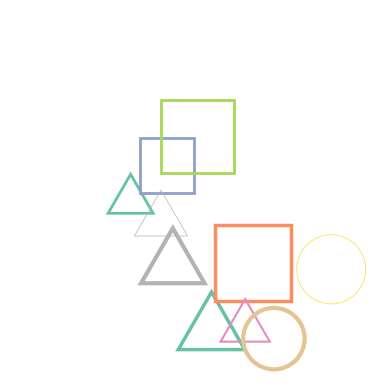[{"shape": "triangle", "thickness": 2.5, "radius": 0.5, "center": [0.549, 0.142]}, {"shape": "triangle", "thickness": 2, "radius": 0.34, "center": [0.339, 0.48]}, {"shape": "square", "thickness": 2.5, "radius": 0.5, "center": [0.658, 0.317]}, {"shape": "square", "thickness": 2, "radius": 0.35, "center": [0.434, 0.571]}, {"shape": "triangle", "thickness": 1.5, "radius": 0.37, "center": [0.637, 0.15]}, {"shape": "square", "thickness": 2, "radius": 0.47, "center": [0.514, 0.646]}, {"shape": "circle", "thickness": 0.5, "radius": 0.45, "center": [0.86, 0.3]}, {"shape": "circle", "thickness": 3, "radius": 0.4, "center": [0.711, 0.12]}, {"shape": "triangle", "thickness": 3, "radius": 0.48, "center": [0.449, 0.312]}, {"shape": "triangle", "thickness": 0.5, "radius": 0.4, "center": [0.418, 0.427]}]